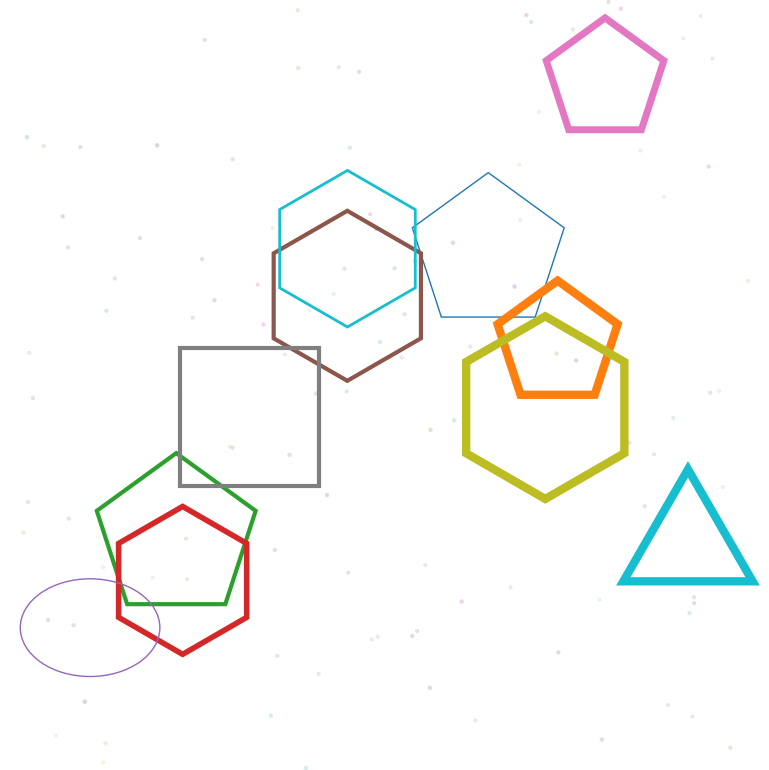[{"shape": "pentagon", "thickness": 0.5, "radius": 0.52, "center": [0.634, 0.672]}, {"shape": "pentagon", "thickness": 3, "radius": 0.41, "center": [0.724, 0.554]}, {"shape": "pentagon", "thickness": 1.5, "radius": 0.54, "center": [0.229, 0.303]}, {"shape": "hexagon", "thickness": 2, "radius": 0.48, "center": [0.237, 0.246]}, {"shape": "oval", "thickness": 0.5, "radius": 0.45, "center": [0.117, 0.185]}, {"shape": "hexagon", "thickness": 1.5, "radius": 0.55, "center": [0.451, 0.616]}, {"shape": "pentagon", "thickness": 2.5, "radius": 0.4, "center": [0.786, 0.896]}, {"shape": "square", "thickness": 1.5, "radius": 0.45, "center": [0.324, 0.459]}, {"shape": "hexagon", "thickness": 3, "radius": 0.59, "center": [0.708, 0.471]}, {"shape": "hexagon", "thickness": 1, "radius": 0.51, "center": [0.451, 0.677]}, {"shape": "triangle", "thickness": 3, "radius": 0.48, "center": [0.893, 0.293]}]